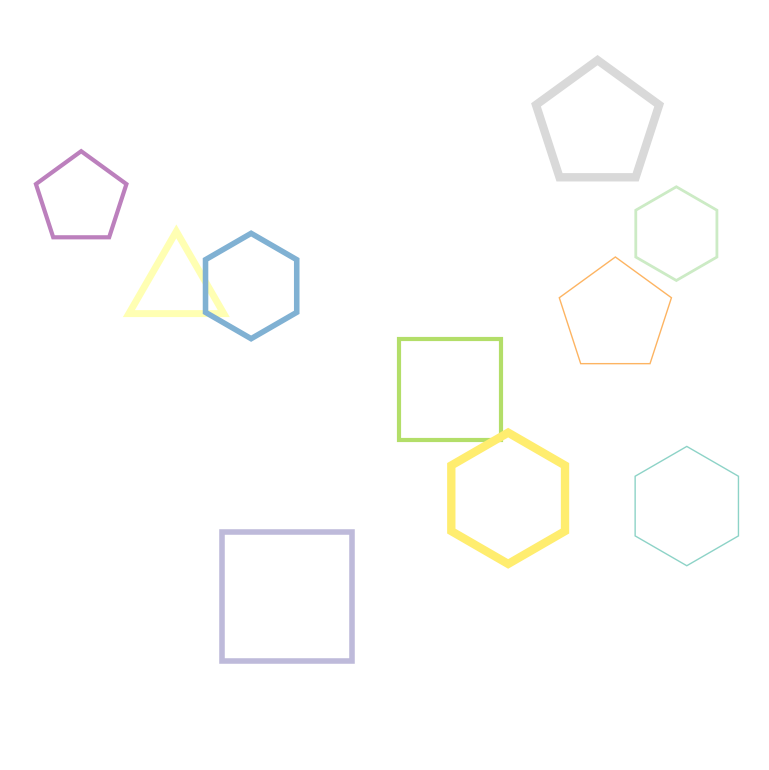[{"shape": "hexagon", "thickness": 0.5, "radius": 0.39, "center": [0.892, 0.343]}, {"shape": "triangle", "thickness": 2.5, "radius": 0.36, "center": [0.229, 0.628]}, {"shape": "square", "thickness": 2, "radius": 0.42, "center": [0.373, 0.225]}, {"shape": "hexagon", "thickness": 2, "radius": 0.34, "center": [0.326, 0.629]}, {"shape": "pentagon", "thickness": 0.5, "radius": 0.38, "center": [0.799, 0.59]}, {"shape": "square", "thickness": 1.5, "radius": 0.33, "center": [0.584, 0.494]}, {"shape": "pentagon", "thickness": 3, "radius": 0.42, "center": [0.776, 0.838]}, {"shape": "pentagon", "thickness": 1.5, "radius": 0.31, "center": [0.105, 0.742]}, {"shape": "hexagon", "thickness": 1, "radius": 0.3, "center": [0.878, 0.697]}, {"shape": "hexagon", "thickness": 3, "radius": 0.43, "center": [0.66, 0.353]}]